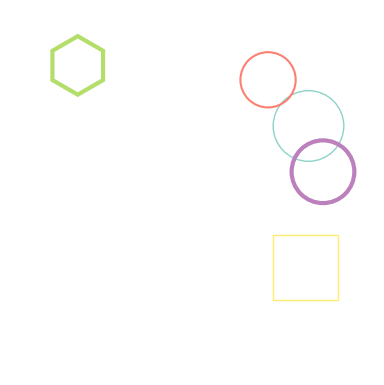[{"shape": "circle", "thickness": 1, "radius": 0.46, "center": [0.801, 0.673]}, {"shape": "circle", "thickness": 1.5, "radius": 0.36, "center": [0.696, 0.793]}, {"shape": "hexagon", "thickness": 3, "radius": 0.38, "center": [0.202, 0.83]}, {"shape": "circle", "thickness": 3, "radius": 0.41, "center": [0.839, 0.554]}, {"shape": "square", "thickness": 1, "radius": 0.42, "center": [0.793, 0.305]}]